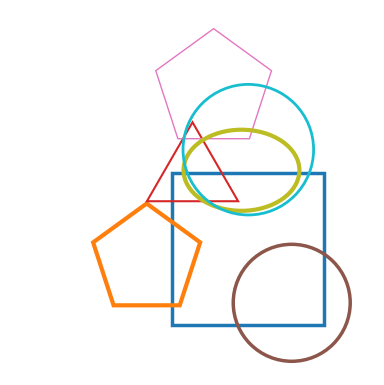[{"shape": "square", "thickness": 2.5, "radius": 0.99, "center": [0.645, 0.354]}, {"shape": "pentagon", "thickness": 3, "radius": 0.73, "center": [0.381, 0.325]}, {"shape": "triangle", "thickness": 1.5, "radius": 0.68, "center": [0.5, 0.546]}, {"shape": "circle", "thickness": 2.5, "radius": 0.76, "center": [0.758, 0.214]}, {"shape": "pentagon", "thickness": 1, "radius": 0.79, "center": [0.555, 0.768]}, {"shape": "oval", "thickness": 3, "radius": 0.75, "center": [0.627, 0.558]}, {"shape": "circle", "thickness": 2, "radius": 0.85, "center": [0.645, 0.611]}]